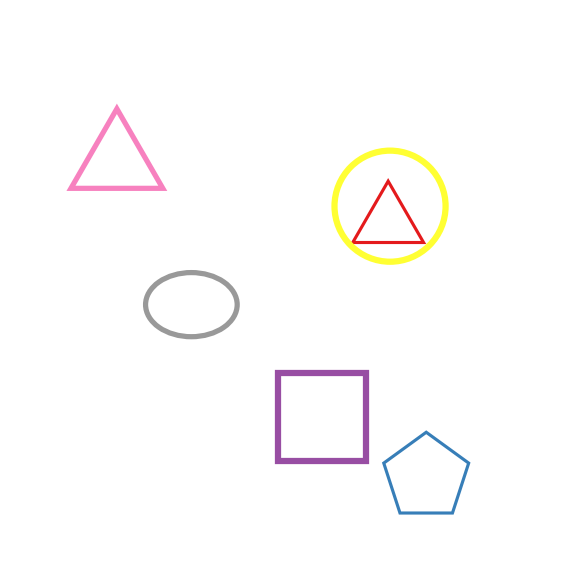[{"shape": "triangle", "thickness": 1.5, "radius": 0.35, "center": [0.672, 0.615]}, {"shape": "pentagon", "thickness": 1.5, "radius": 0.39, "center": [0.738, 0.173]}, {"shape": "square", "thickness": 3, "radius": 0.38, "center": [0.558, 0.278]}, {"shape": "circle", "thickness": 3, "radius": 0.48, "center": [0.675, 0.642]}, {"shape": "triangle", "thickness": 2.5, "radius": 0.46, "center": [0.202, 0.719]}, {"shape": "oval", "thickness": 2.5, "radius": 0.4, "center": [0.331, 0.472]}]